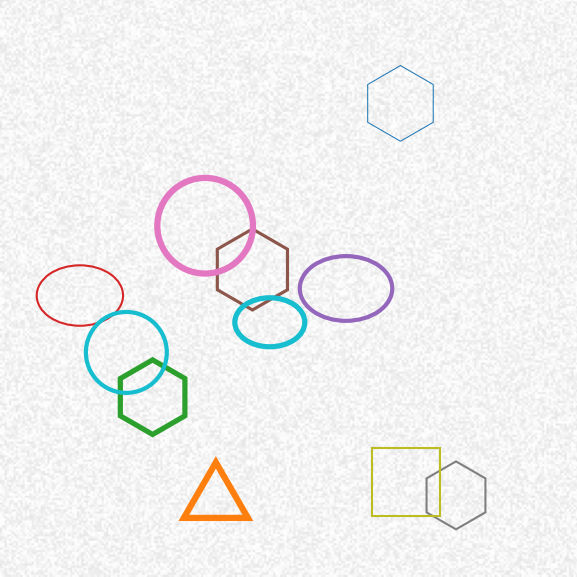[{"shape": "hexagon", "thickness": 0.5, "radius": 0.33, "center": [0.693, 0.82]}, {"shape": "triangle", "thickness": 3, "radius": 0.32, "center": [0.374, 0.134]}, {"shape": "hexagon", "thickness": 2.5, "radius": 0.32, "center": [0.264, 0.311]}, {"shape": "oval", "thickness": 1, "radius": 0.37, "center": [0.138, 0.487]}, {"shape": "oval", "thickness": 2, "radius": 0.4, "center": [0.599, 0.5]}, {"shape": "hexagon", "thickness": 1.5, "radius": 0.35, "center": [0.437, 0.533]}, {"shape": "circle", "thickness": 3, "radius": 0.41, "center": [0.355, 0.608]}, {"shape": "hexagon", "thickness": 1, "radius": 0.29, "center": [0.79, 0.141]}, {"shape": "square", "thickness": 1, "radius": 0.3, "center": [0.702, 0.164]}, {"shape": "circle", "thickness": 2, "radius": 0.35, "center": [0.219, 0.389]}, {"shape": "oval", "thickness": 2.5, "radius": 0.3, "center": [0.467, 0.441]}]